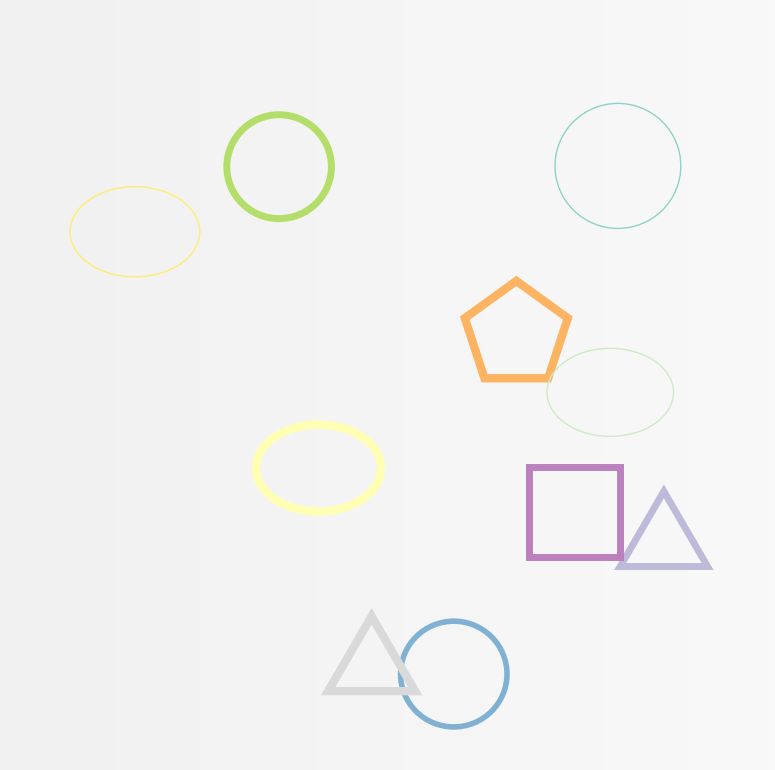[{"shape": "circle", "thickness": 0.5, "radius": 0.41, "center": [0.797, 0.785]}, {"shape": "oval", "thickness": 3, "radius": 0.4, "center": [0.411, 0.392]}, {"shape": "triangle", "thickness": 2.5, "radius": 0.33, "center": [0.857, 0.297]}, {"shape": "circle", "thickness": 2, "radius": 0.34, "center": [0.586, 0.125]}, {"shape": "pentagon", "thickness": 3, "radius": 0.35, "center": [0.666, 0.565]}, {"shape": "circle", "thickness": 2.5, "radius": 0.34, "center": [0.36, 0.784]}, {"shape": "triangle", "thickness": 3, "radius": 0.32, "center": [0.48, 0.135]}, {"shape": "square", "thickness": 2.5, "radius": 0.29, "center": [0.742, 0.335]}, {"shape": "oval", "thickness": 0.5, "radius": 0.41, "center": [0.787, 0.49]}, {"shape": "oval", "thickness": 0.5, "radius": 0.42, "center": [0.174, 0.699]}]